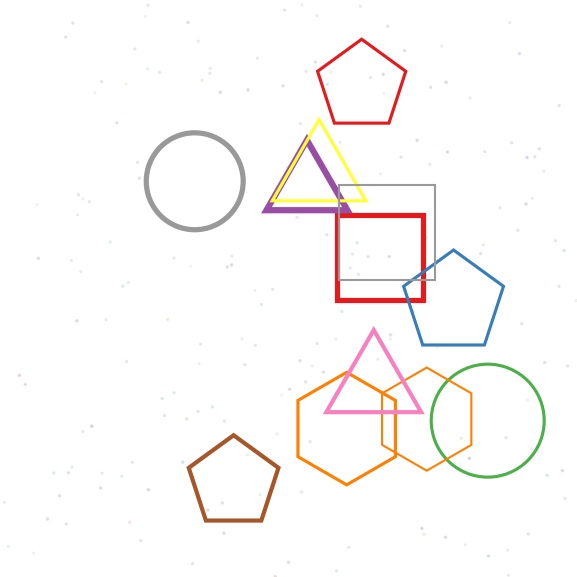[{"shape": "square", "thickness": 2.5, "radius": 0.37, "center": [0.658, 0.553]}, {"shape": "pentagon", "thickness": 1.5, "radius": 0.4, "center": [0.626, 0.851]}, {"shape": "pentagon", "thickness": 1.5, "radius": 0.45, "center": [0.785, 0.475]}, {"shape": "circle", "thickness": 1.5, "radius": 0.49, "center": [0.845, 0.271]}, {"shape": "triangle", "thickness": 3, "radius": 0.4, "center": [0.532, 0.676]}, {"shape": "hexagon", "thickness": 1.5, "radius": 0.49, "center": [0.6, 0.257]}, {"shape": "hexagon", "thickness": 1, "radius": 0.45, "center": [0.739, 0.273]}, {"shape": "triangle", "thickness": 1.5, "radius": 0.47, "center": [0.553, 0.698]}, {"shape": "pentagon", "thickness": 2, "radius": 0.41, "center": [0.405, 0.164]}, {"shape": "triangle", "thickness": 2, "radius": 0.47, "center": [0.647, 0.333]}, {"shape": "circle", "thickness": 2.5, "radius": 0.42, "center": [0.337, 0.685]}, {"shape": "square", "thickness": 1, "radius": 0.41, "center": [0.671, 0.597]}]